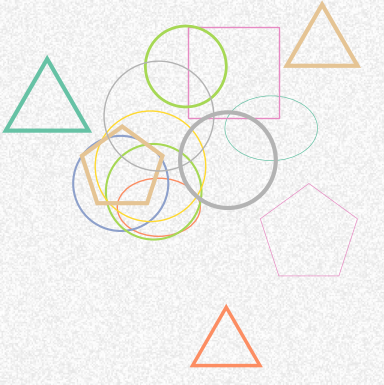[{"shape": "triangle", "thickness": 3, "radius": 0.62, "center": [0.123, 0.723]}, {"shape": "oval", "thickness": 0.5, "radius": 0.6, "center": [0.704, 0.667]}, {"shape": "triangle", "thickness": 2.5, "radius": 0.5, "center": [0.588, 0.101]}, {"shape": "oval", "thickness": 1, "radius": 0.54, "center": [0.412, 0.462]}, {"shape": "circle", "thickness": 1.5, "radius": 0.62, "center": [0.314, 0.524]}, {"shape": "pentagon", "thickness": 0.5, "radius": 0.66, "center": [0.802, 0.391]}, {"shape": "square", "thickness": 1, "radius": 0.59, "center": [0.606, 0.812]}, {"shape": "circle", "thickness": 2, "radius": 0.53, "center": [0.483, 0.827]}, {"shape": "circle", "thickness": 1.5, "radius": 0.62, "center": [0.399, 0.502]}, {"shape": "circle", "thickness": 1, "radius": 0.72, "center": [0.391, 0.568]}, {"shape": "pentagon", "thickness": 3, "radius": 0.55, "center": [0.317, 0.561]}, {"shape": "triangle", "thickness": 3, "radius": 0.53, "center": [0.837, 0.882]}, {"shape": "circle", "thickness": 3, "radius": 0.62, "center": [0.592, 0.584]}, {"shape": "circle", "thickness": 1, "radius": 0.71, "center": [0.413, 0.699]}]